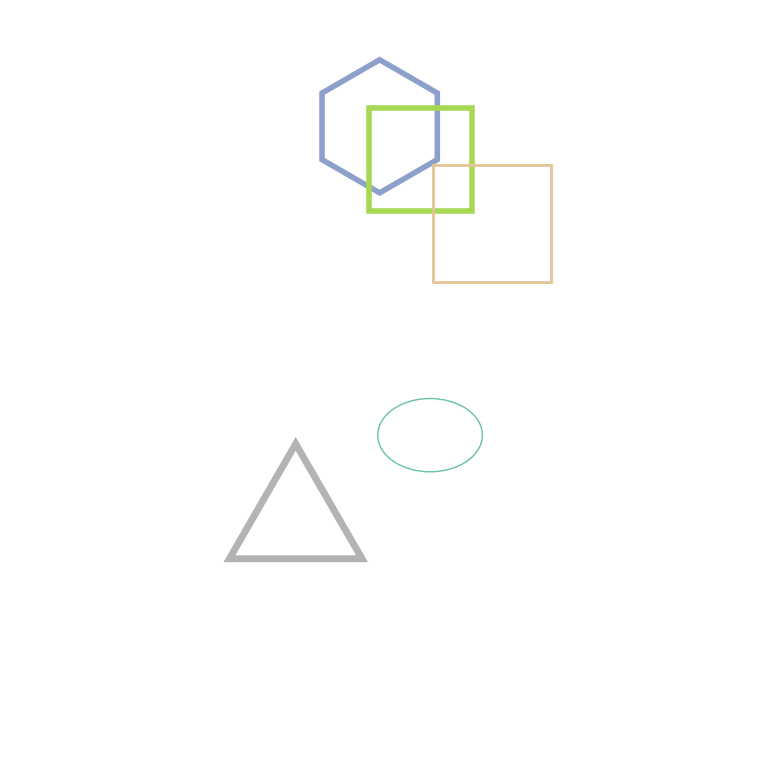[{"shape": "oval", "thickness": 0.5, "radius": 0.34, "center": [0.559, 0.435]}, {"shape": "hexagon", "thickness": 2, "radius": 0.43, "center": [0.493, 0.836]}, {"shape": "square", "thickness": 2, "radius": 0.33, "center": [0.546, 0.793]}, {"shape": "square", "thickness": 1, "radius": 0.38, "center": [0.639, 0.71]}, {"shape": "triangle", "thickness": 2.5, "radius": 0.5, "center": [0.384, 0.324]}]